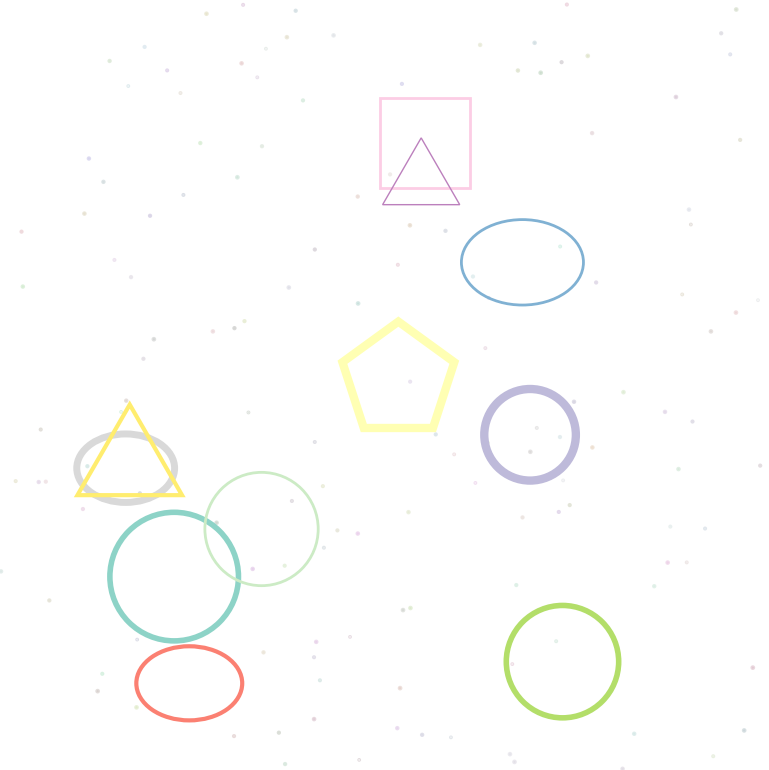[{"shape": "circle", "thickness": 2, "radius": 0.42, "center": [0.226, 0.251]}, {"shape": "pentagon", "thickness": 3, "radius": 0.38, "center": [0.517, 0.506]}, {"shape": "circle", "thickness": 3, "radius": 0.3, "center": [0.688, 0.435]}, {"shape": "oval", "thickness": 1.5, "radius": 0.34, "center": [0.246, 0.113]}, {"shape": "oval", "thickness": 1, "radius": 0.4, "center": [0.678, 0.659]}, {"shape": "circle", "thickness": 2, "radius": 0.36, "center": [0.73, 0.141]}, {"shape": "square", "thickness": 1, "radius": 0.29, "center": [0.552, 0.814]}, {"shape": "oval", "thickness": 2.5, "radius": 0.32, "center": [0.163, 0.392]}, {"shape": "triangle", "thickness": 0.5, "radius": 0.29, "center": [0.547, 0.763]}, {"shape": "circle", "thickness": 1, "radius": 0.37, "center": [0.34, 0.313]}, {"shape": "triangle", "thickness": 1.5, "radius": 0.39, "center": [0.168, 0.396]}]